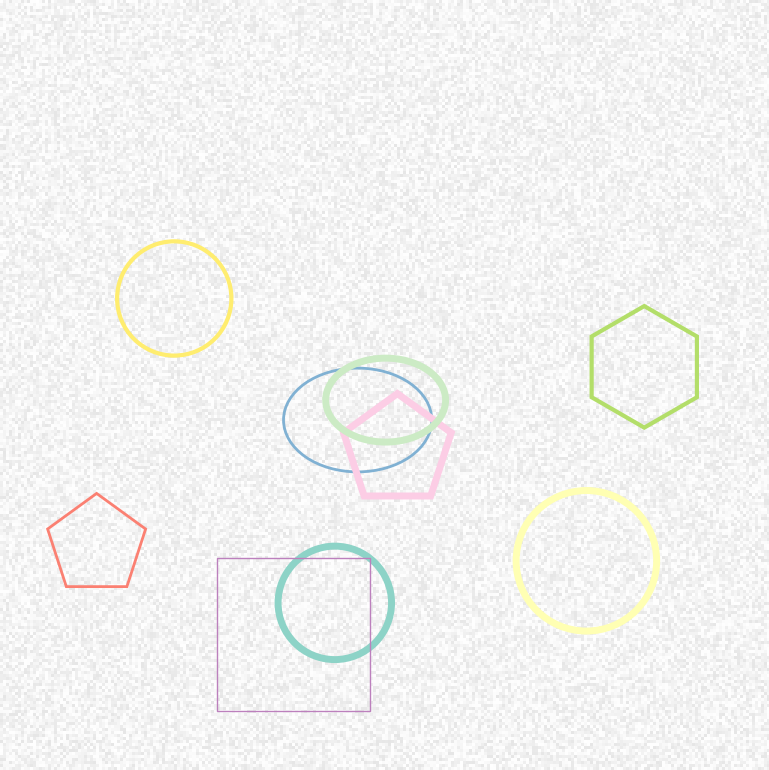[{"shape": "circle", "thickness": 2.5, "radius": 0.37, "center": [0.435, 0.217]}, {"shape": "circle", "thickness": 2.5, "radius": 0.46, "center": [0.762, 0.272]}, {"shape": "pentagon", "thickness": 1, "radius": 0.33, "center": [0.125, 0.292]}, {"shape": "oval", "thickness": 1, "radius": 0.48, "center": [0.464, 0.455]}, {"shape": "hexagon", "thickness": 1.5, "radius": 0.39, "center": [0.837, 0.524]}, {"shape": "pentagon", "thickness": 2.5, "radius": 0.37, "center": [0.516, 0.415]}, {"shape": "square", "thickness": 0.5, "radius": 0.5, "center": [0.381, 0.176]}, {"shape": "oval", "thickness": 2.5, "radius": 0.39, "center": [0.501, 0.48]}, {"shape": "circle", "thickness": 1.5, "radius": 0.37, "center": [0.226, 0.612]}]